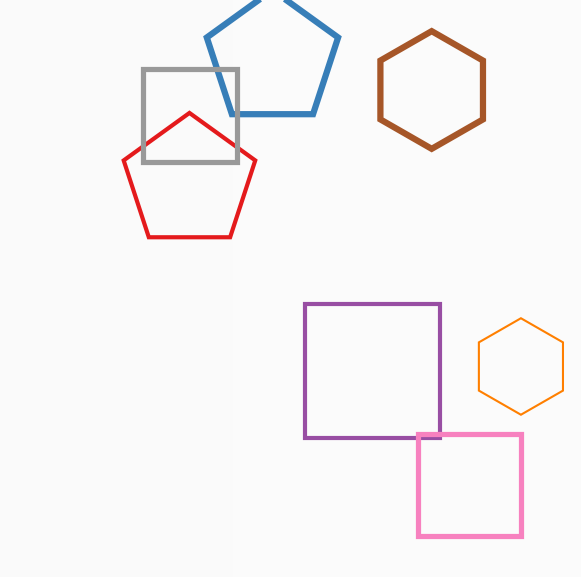[{"shape": "pentagon", "thickness": 2, "radius": 0.6, "center": [0.326, 0.685]}, {"shape": "pentagon", "thickness": 3, "radius": 0.59, "center": [0.469, 0.897]}, {"shape": "square", "thickness": 2, "radius": 0.58, "center": [0.641, 0.357]}, {"shape": "hexagon", "thickness": 1, "radius": 0.42, "center": [0.896, 0.365]}, {"shape": "hexagon", "thickness": 3, "radius": 0.51, "center": [0.743, 0.843]}, {"shape": "square", "thickness": 2.5, "radius": 0.44, "center": [0.808, 0.159]}, {"shape": "square", "thickness": 2.5, "radius": 0.4, "center": [0.327, 0.8]}]